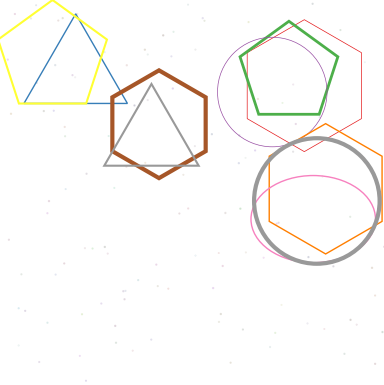[{"shape": "hexagon", "thickness": 0.5, "radius": 0.86, "center": [0.79, 0.777]}, {"shape": "triangle", "thickness": 1, "radius": 0.78, "center": [0.197, 0.809]}, {"shape": "pentagon", "thickness": 2, "radius": 0.67, "center": [0.75, 0.811]}, {"shape": "circle", "thickness": 0.5, "radius": 0.71, "center": [0.707, 0.761]}, {"shape": "hexagon", "thickness": 1, "radius": 0.85, "center": [0.846, 0.51]}, {"shape": "pentagon", "thickness": 1.5, "radius": 0.74, "center": [0.136, 0.851]}, {"shape": "hexagon", "thickness": 3, "radius": 0.7, "center": [0.413, 0.677]}, {"shape": "oval", "thickness": 1, "radius": 0.81, "center": [0.814, 0.431]}, {"shape": "triangle", "thickness": 1.5, "radius": 0.71, "center": [0.393, 0.64]}, {"shape": "circle", "thickness": 3, "radius": 0.82, "center": [0.823, 0.478]}]